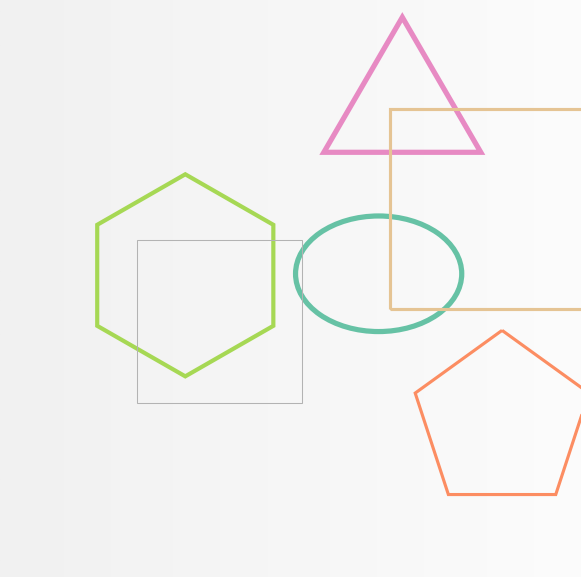[{"shape": "oval", "thickness": 2.5, "radius": 0.71, "center": [0.651, 0.525]}, {"shape": "pentagon", "thickness": 1.5, "radius": 0.79, "center": [0.864, 0.27]}, {"shape": "triangle", "thickness": 2.5, "radius": 0.78, "center": [0.692, 0.813]}, {"shape": "hexagon", "thickness": 2, "radius": 0.87, "center": [0.319, 0.522]}, {"shape": "square", "thickness": 1.5, "radius": 0.86, "center": [0.843, 0.637]}, {"shape": "square", "thickness": 0.5, "radius": 0.71, "center": [0.377, 0.442]}]